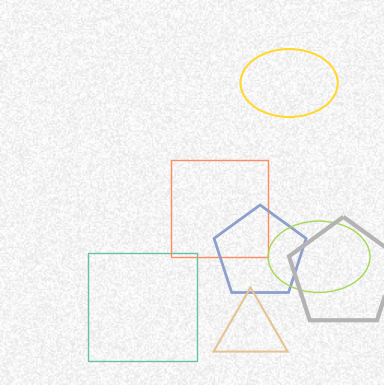[{"shape": "square", "thickness": 1, "radius": 0.7, "center": [0.371, 0.202]}, {"shape": "square", "thickness": 1, "radius": 0.63, "center": [0.569, 0.457]}, {"shape": "pentagon", "thickness": 2, "radius": 0.63, "center": [0.676, 0.342]}, {"shape": "oval", "thickness": 1, "radius": 0.66, "center": [0.829, 0.333]}, {"shape": "oval", "thickness": 1.5, "radius": 0.63, "center": [0.751, 0.784]}, {"shape": "triangle", "thickness": 1.5, "radius": 0.56, "center": [0.651, 0.142]}, {"shape": "pentagon", "thickness": 3, "radius": 0.74, "center": [0.892, 0.288]}]